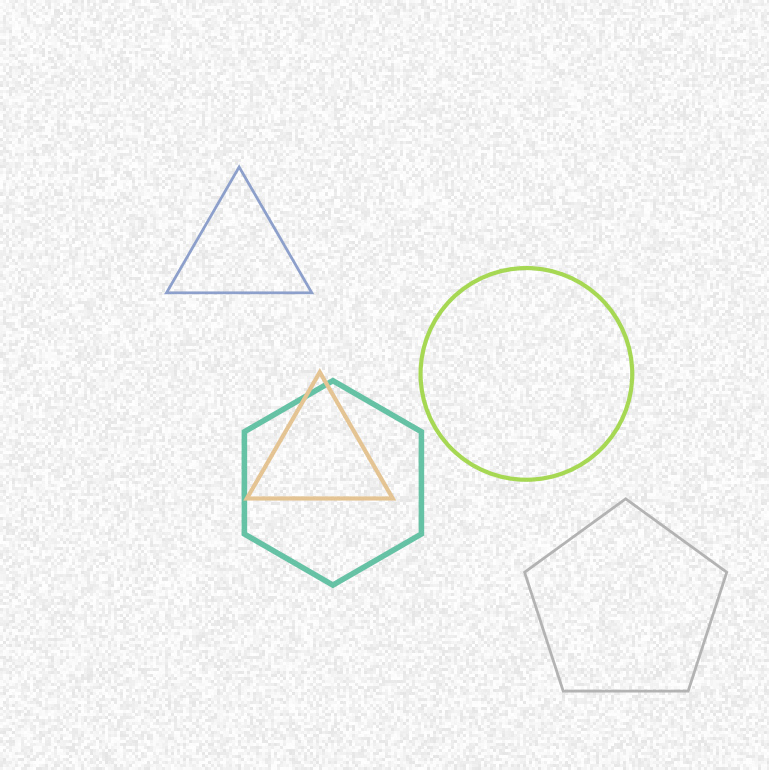[{"shape": "hexagon", "thickness": 2, "radius": 0.66, "center": [0.432, 0.373]}, {"shape": "triangle", "thickness": 1, "radius": 0.54, "center": [0.311, 0.674]}, {"shape": "circle", "thickness": 1.5, "radius": 0.69, "center": [0.684, 0.514]}, {"shape": "triangle", "thickness": 1.5, "radius": 0.55, "center": [0.415, 0.407]}, {"shape": "pentagon", "thickness": 1, "radius": 0.69, "center": [0.813, 0.214]}]